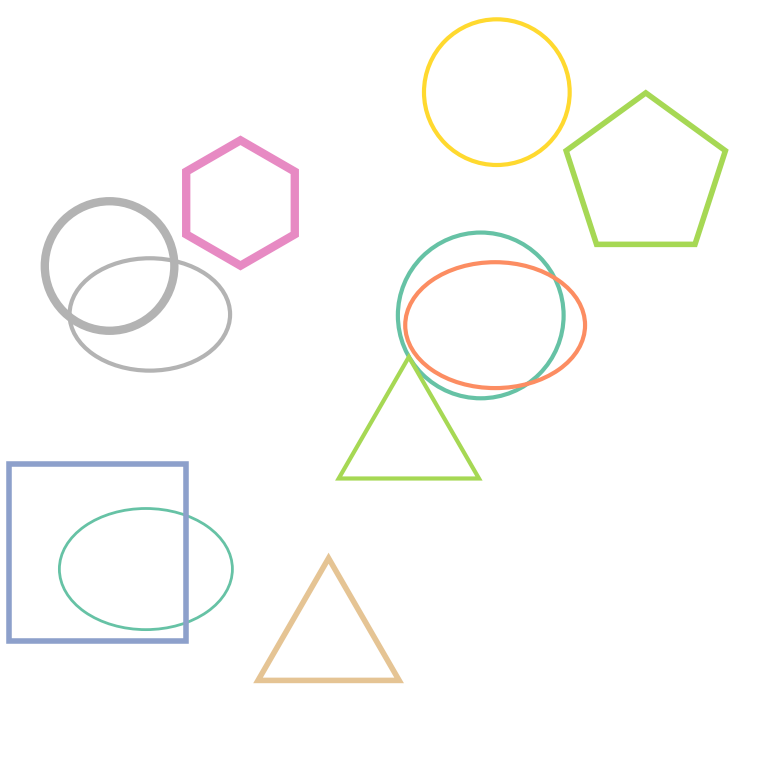[{"shape": "oval", "thickness": 1, "radius": 0.56, "center": [0.189, 0.261]}, {"shape": "circle", "thickness": 1.5, "radius": 0.54, "center": [0.624, 0.59]}, {"shape": "oval", "thickness": 1.5, "radius": 0.58, "center": [0.643, 0.578]}, {"shape": "square", "thickness": 2, "radius": 0.57, "center": [0.127, 0.283]}, {"shape": "hexagon", "thickness": 3, "radius": 0.41, "center": [0.312, 0.736]}, {"shape": "triangle", "thickness": 1.5, "radius": 0.53, "center": [0.531, 0.431]}, {"shape": "pentagon", "thickness": 2, "radius": 0.54, "center": [0.839, 0.771]}, {"shape": "circle", "thickness": 1.5, "radius": 0.47, "center": [0.645, 0.88]}, {"shape": "triangle", "thickness": 2, "radius": 0.53, "center": [0.427, 0.169]}, {"shape": "circle", "thickness": 3, "radius": 0.42, "center": [0.142, 0.655]}, {"shape": "oval", "thickness": 1.5, "radius": 0.52, "center": [0.195, 0.592]}]